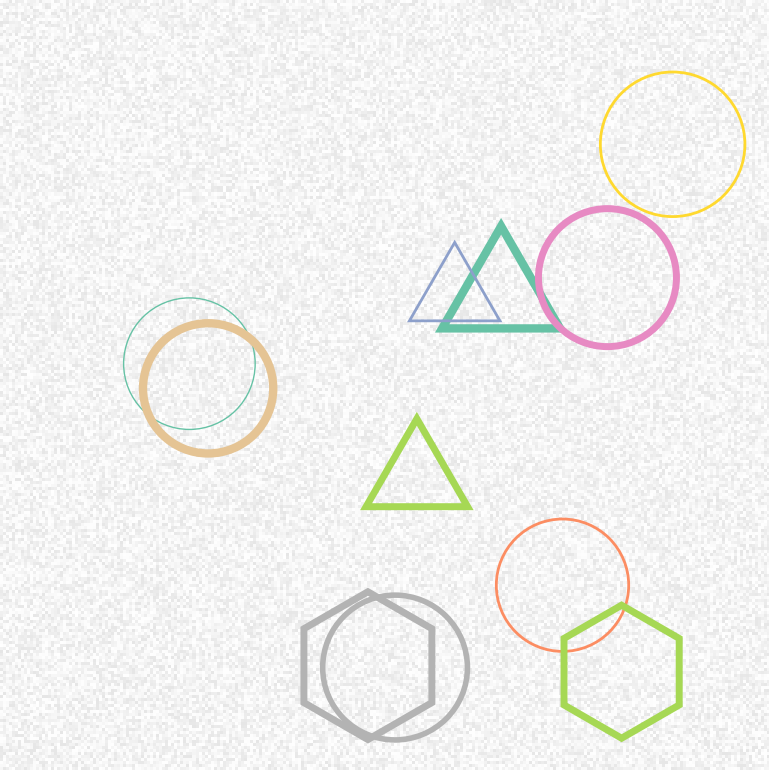[{"shape": "circle", "thickness": 0.5, "radius": 0.43, "center": [0.246, 0.528]}, {"shape": "triangle", "thickness": 3, "radius": 0.44, "center": [0.651, 0.618]}, {"shape": "circle", "thickness": 1, "radius": 0.43, "center": [0.731, 0.24]}, {"shape": "triangle", "thickness": 1, "radius": 0.34, "center": [0.59, 0.617]}, {"shape": "circle", "thickness": 2.5, "radius": 0.45, "center": [0.789, 0.639]}, {"shape": "triangle", "thickness": 2.5, "radius": 0.38, "center": [0.541, 0.38]}, {"shape": "hexagon", "thickness": 2.5, "radius": 0.43, "center": [0.807, 0.128]}, {"shape": "circle", "thickness": 1, "radius": 0.47, "center": [0.874, 0.813]}, {"shape": "circle", "thickness": 3, "radius": 0.42, "center": [0.27, 0.496]}, {"shape": "hexagon", "thickness": 2.5, "radius": 0.48, "center": [0.478, 0.135]}, {"shape": "circle", "thickness": 2, "radius": 0.47, "center": [0.513, 0.133]}]